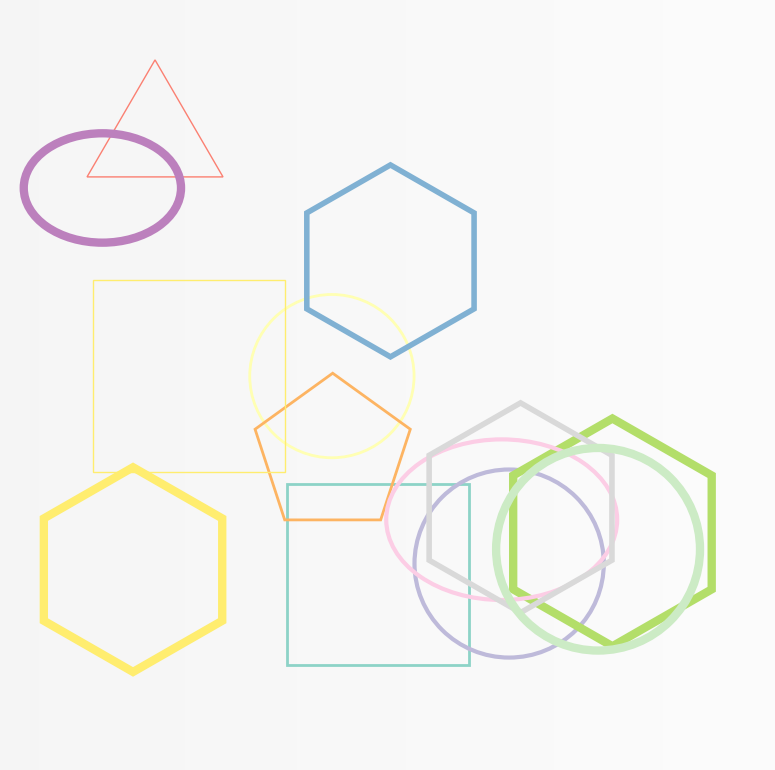[{"shape": "square", "thickness": 1, "radius": 0.59, "center": [0.488, 0.254]}, {"shape": "circle", "thickness": 1, "radius": 0.53, "center": [0.428, 0.512]}, {"shape": "circle", "thickness": 1.5, "radius": 0.61, "center": [0.657, 0.268]}, {"shape": "triangle", "thickness": 0.5, "radius": 0.51, "center": [0.2, 0.821]}, {"shape": "hexagon", "thickness": 2, "radius": 0.62, "center": [0.504, 0.661]}, {"shape": "pentagon", "thickness": 1, "radius": 0.53, "center": [0.429, 0.41]}, {"shape": "hexagon", "thickness": 3, "radius": 0.74, "center": [0.79, 0.309]}, {"shape": "oval", "thickness": 1.5, "radius": 0.74, "center": [0.647, 0.325]}, {"shape": "hexagon", "thickness": 2, "radius": 0.68, "center": [0.672, 0.341]}, {"shape": "oval", "thickness": 3, "radius": 0.51, "center": [0.132, 0.756]}, {"shape": "circle", "thickness": 3, "radius": 0.66, "center": [0.772, 0.287]}, {"shape": "hexagon", "thickness": 3, "radius": 0.66, "center": [0.172, 0.26]}, {"shape": "square", "thickness": 0.5, "radius": 0.62, "center": [0.244, 0.511]}]